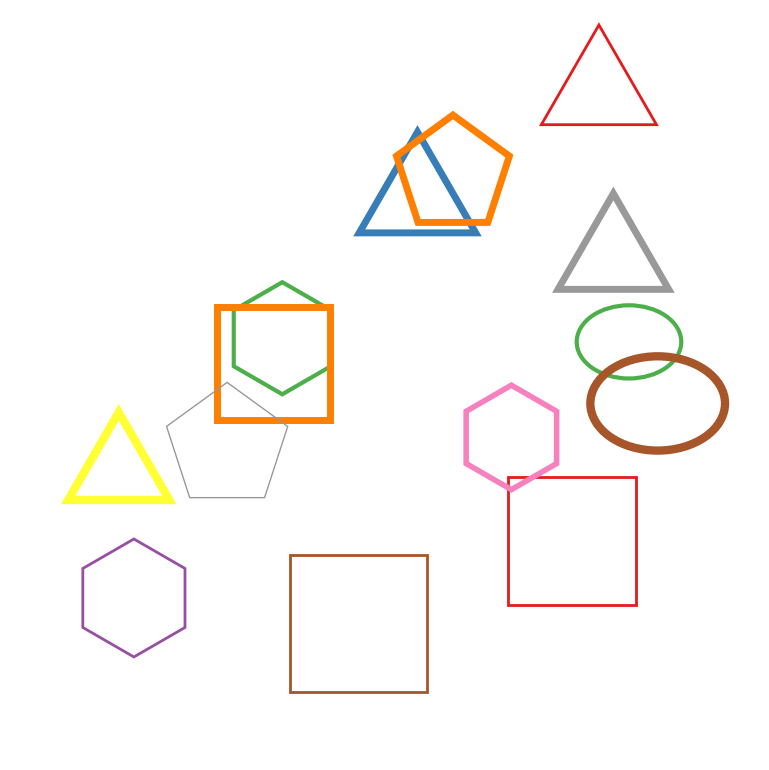[{"shape": "square", "thickness": 1, "radius": 0.42, "center": [0.743, 0.298]}, {"shape": "triangle", "thickness": 1, "radius": 0.43, "center": [0.778, 0.881]}, {"shape": "triangle", "thickness": 2.5, "radius": 0.44, "center": [0.542, 0.741]}, {"shape": "oval", "thickness": 1.5, "radius": 0.34, "center": [0.817, 0.556]}, {"shape": "hexagon", "thickness": 1.5, "radius": 0.36, "center": [0.367, 0.561]}, {"shape": "hexagon", "thickness": 1, "radius": 0.38, "center": [0.174, 0.223]}, {"shape": "pentagon", "thickness": 2.5, "radius": 0.39, "center": [0.588, 0.773]}, {"shape": "square", "thickness": 2.5, "radius": 0.37, "center": [0.355, 0.527]}, {"shape": "triangle", "thickness": 3, "radius": 0.38, "center": [0.154, 0.389]}, {"shape": "oval", "thickness": 3, "radius": 0.44, "center": [0.854, 0.476]}, {"shape": "square", "thickness": 1, "radius": 0.45, "center": [0.465, 0.191]}, {"shape": "hexagon", "thickness": 2, "radius": 0.34, "center": [0.664, 0.432]}, {"shape": "pentagon", "thickness": 0.5, "radius": 0.41, "center": [0.295, 0.421]}, {"shape": "triangle", "thickness": 2.5, "radius": 0.42, "center": [0.797, 0.666]}]